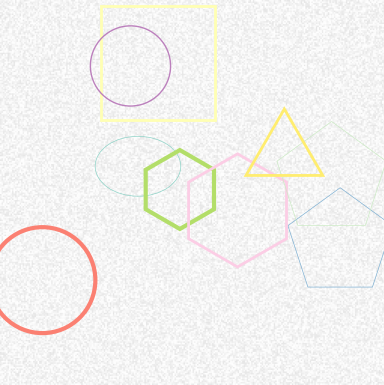[{"shape": "oval", "thickness": 0.5, "radius": 0.56, "center": [0.358, 0.568]}, {"shape": "square", "thickness": 2, "radius": 0.74, "center": [0.411, 0.837]}, {"shape": "circle", "thickness": 3, "radius": 0.69, "center": [0.11, 0.272]}, {"shape": "pentagon", "thickness": 0.5, "radius": 0.71, "center": [0.884, 0.37]}, {"shape": "hexagon", "thickness": 3, "radius": 0.51, "center": [0.467, 0.508]}, {"shape": "hexagon", "thickness": 2, "radius": 0.73, "center": [0.617, 0.454]}, {"shape": "circle", "thickness": 1, "radius": 0.52, "center": [0.339, 0.829]}, {"shape": "pentagon", "thickness": 0.5, "radius": 0.75, "center": [0.861, 0.535]}, {"shape": "triangle", "thickness": 2, "radius": 0.58, "center": [0.739, 0.602]}]